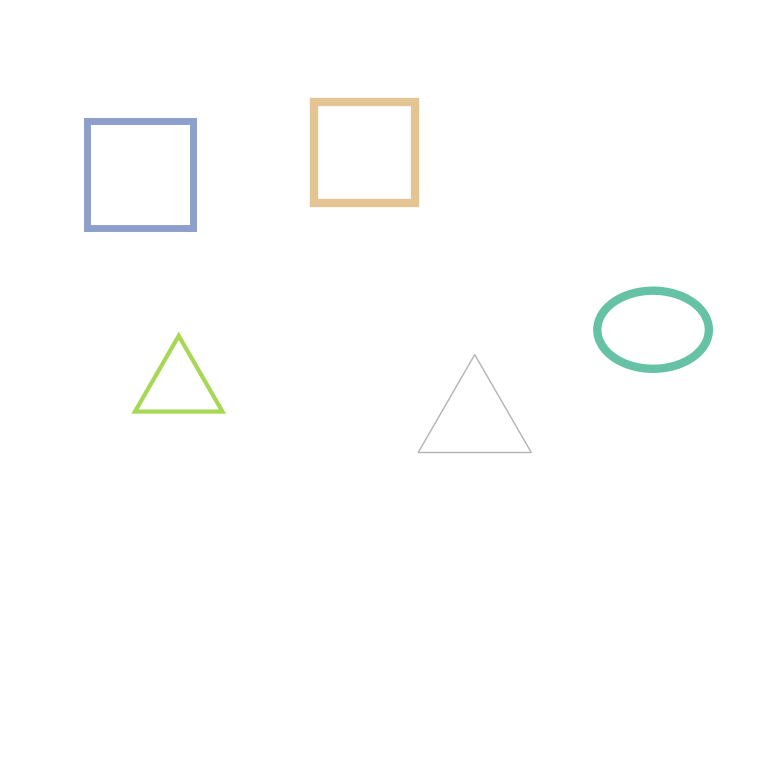[{"shape": "oval", "thickness": 3, "radius": 0.36, "center": [0.848, 0.572]}, {"shape": "square", "thickness": 2.5, "radius": 0.35, "center": [0.182, 0.773]}, {"shape": "triangle", "thickness": 1.5, "radius": 0.33, "center": [0.232, 0.498]}, {"shape": "square", "thickness": 3, "radius": 0.33, "center": [0.474, 0.802]}, {"shape": "triangle", "thickness": 0.5, "radius": 0.42, "center": [0.617, 0.455]}]